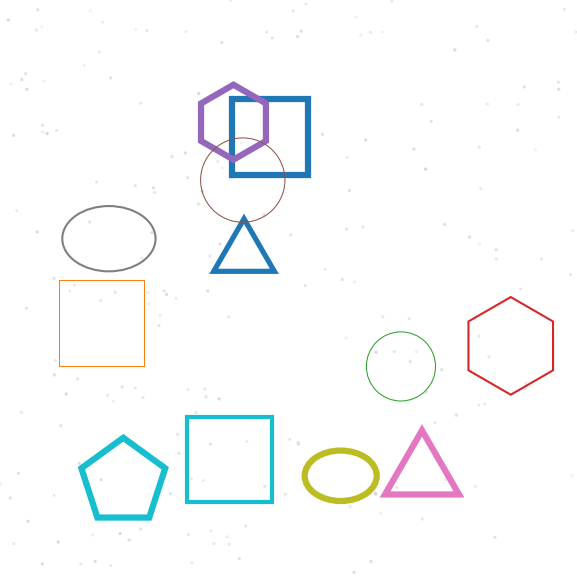[{"shape": "square", "thickness": 3, "radius": 0.33, "center": [0.468, 0.762]}, {"shape": "triangle", "thickness": 2.5, "radius": 0.3, "center": [0.423, 0.56]}, {"shape": "square", "thickness": 0.5, "radius": 0.37, "center": [0.175, 0.44]}, {"shape": "circle", "thickness": 0.5, "radius": 0.3, "center": [0.694, 0.365]}, {"shape": "hexagon", "thickness": 1, "radius": 0.42, "center": [0.884, 0.4]}, {"shape": "hexagon", "thickness": 3, "radius": 0.32, "center": [0.404, 0.788]}, {"shape": "circle", "thickness": 0.5, "radius": 0.36, "center": [0.42, 0.687]}, {"shape": "triangle", "thickness": 3, "radius": 0.37, "center": [0.731, 0.18]}, {"shape": "oval", "thickness": 1, "radius": 0.4, "center": [0.189, 0.586]}, {"shape": "oval", "thickness": 3, "radius": 0.31, "center": [0.59, 0.175]}, {"shape": "square", "thickness": 2, "radius": 0.37, "center": [0.397, 0.204]}, {"shape": "pentagon", "thickness": 3, "radius": 0.38, "center": [0.213, 0.165]}]